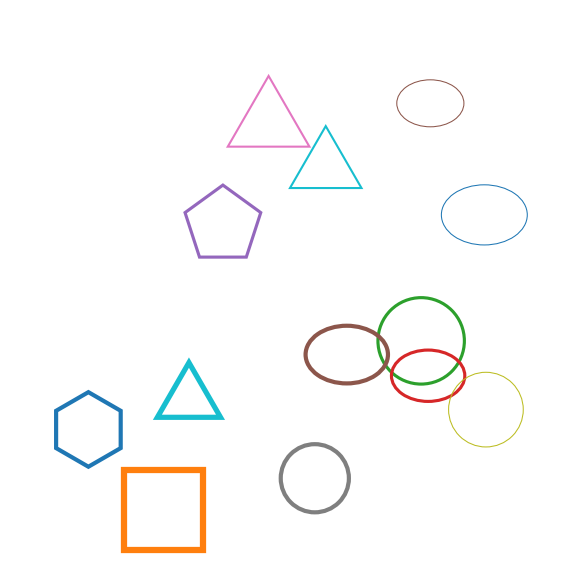[{"shape": "hexagon", "thickness": 2, "radius": 0.32, "center": [0.153, 0.256]}, {"shape": "oval", "thickness": 0.5, "radius": 0.37, "center": [0.839, 0.627]}, {"shape": "square", "thickness": 3, "radius": 0.34, "center": [0.283, 0.116]}, {"shape": "circle", "thickness": 1.5, "radius": 0.37, "center": [0.729, 0.409]}, {"shape": "oval", "thickness": 1.5, "radius": 0.32, "center": [0.741, 0.348]}, {"shape": "pentagon", "thickness": 1.5, "radius": 0.34, "center": [0.386, 0.61]}, {"shape": "oval", "thickness": 0.5, "radius": 0.29, "center": [0.745, 0.82]}, {"shape": "oval", "thickness": 2, "radius": 0.36, "center": [0.6, 0.385]}, {"shape": "triangle", "thickness": 1, "radius": 0.41, "center": [0.465, 0.786]}, {"shape": "circle", "thickness": 2, "radius": 0.3, "center": [0.545, 0.171]}, {"shape": "circle", "thickness": 0.5, "radius": 0.32, "center": [0.841, 0.29]}, {"shape": "triangle", "thickness": 2.5, "radius": 0.32, "center": [0.327, 0.308]}, {"shape": "triangle", "thickness": 1, "radius": 0.36, "center": [0.564, 0.709]}]